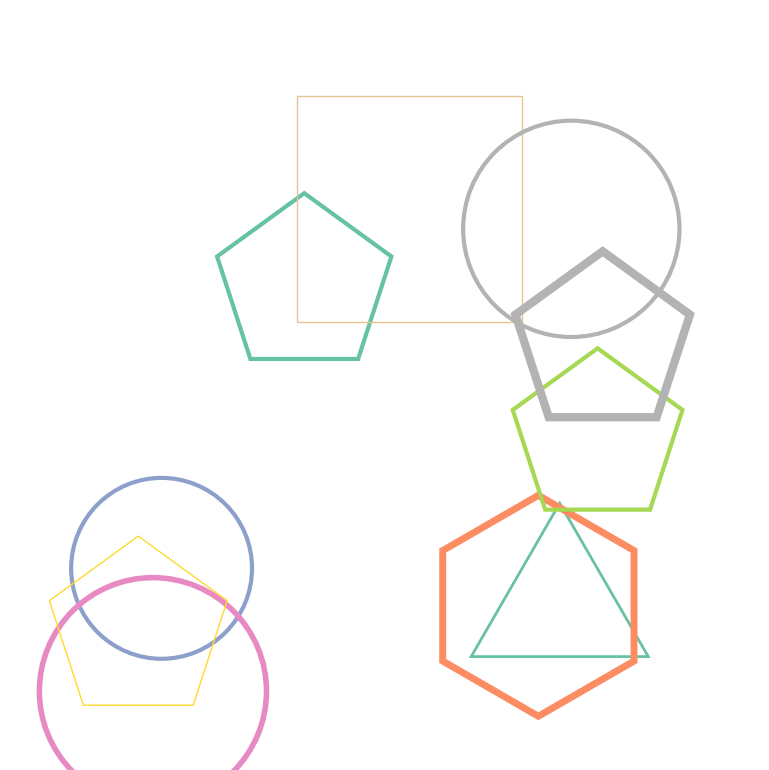[{"shape": "pentagon", "thickness": 1.5, "radius": 0.6, "center": [0.395, 0.63]}, {"shape": "triangle", "thickness": 1, "radius": 0.66, "center": [0.727, 0.214]}, {"shape": "hexagon", "thickness": 2.5, "radius": 0.72, "center": [0.699, 0.213]}, {"shape": "circle", "thickness": 1.5, "radius": 0.59, "center": [0.21, 0.262]}, {"shape": "circle", "thickness": 2, "radius": 0.74, "center": [0.199, 0.102]}, {"shape": "pentagon", "thickness": 1.5, "radius": 0.58, "center": [0.776, 0.432]}, {"shape": "pentagon", "thickness": 0.5, "radius": 0.61, "center": [0.18, 0.182]}, {"shape": "square", "thickness": 0.5, "radius": 0.73, "center": [0.532, 0.728]}, {"shape": "circle", "thickness": 1.5, "radius": 0.7, "center": [0.742, 0.703]}, {"shape": "pentagon", "thickness": 3, "radius": 0.6, "center": [0.783, 0.555]}]